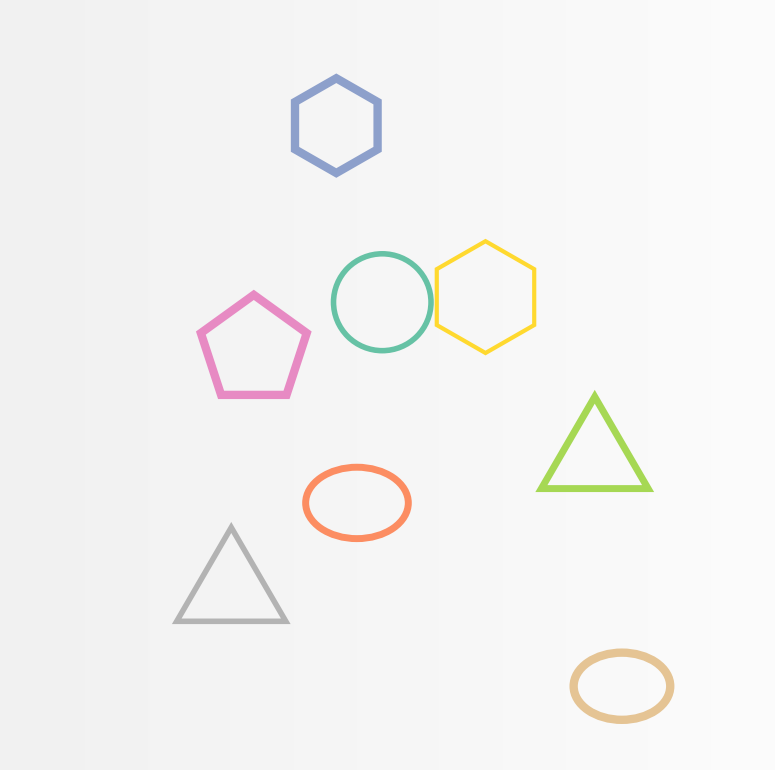[{"shape": "circle", "thickness": 2, "radius": 0.31, "center": [0.493, 0.607]}, {"shape": "oval", "thickness": 2.5, "radius": 0.33, "center": [0.461, 0.347]}, {"shape": "hexagon", "thickness": 3, "radius": 0.31, "center": [0.434, 0.837]}, {"shape": "pentagon", "thickness": 3, "radius": 0.36, "center": [0.327, 0.545]}, {"shape": "triangle", "thickness": 2.5, "radius": 0.4, "center": [0.767, 0.405]}, {"shape": "hexagon", "thickness": 1.5, "radius": 0.36, "center": [0.626, 0.614]}, {"shape": "oval", "thickness": 3, "radius": 0.31, "center": [0.803, 0.109]}, {"shape": "triangle", "thickness": 2, "radius": 0.41, "center": [0.298, 0.234]}]